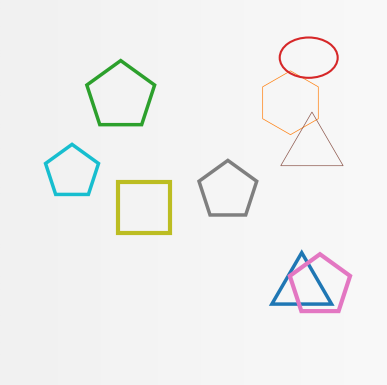[{"shape": "triangle", "thickness": 2.5, "radius": 0.45, "center": [0.779, 0.255]}, {"shape": "hexagon", "thickness": 0.5, "radius": 0.41, "center": [0.75, 0.733]}, {"shape": "pentagon", "thickness": 2.5, "radius": 0.46, "center": [0.312, 0.751]}, {"shape": "oval", "thickness": 1.5, "radius": 0.37, "center": [0.797, 0.85]}, {"shape": "triangle", "thickness": 0.5, "radius": 0.47, "center": [0.805, 0.616]}, {"shape": "pentagon", "thickness": 3, "radius": 0.41, "center": [0.826, 0.258]}, {"shape": "pentagon", "thickness": 2.5, "radius": 0.39, "center": [0.588, 0.505]}, {"shape": "square", "thickness": 3, "radius": 0.33, "center": [0.371, 0.462]}, {"shape": "pentagon", "thickness": 2.5, "radius": 0.36, "center": [0.186, 0.553]}]